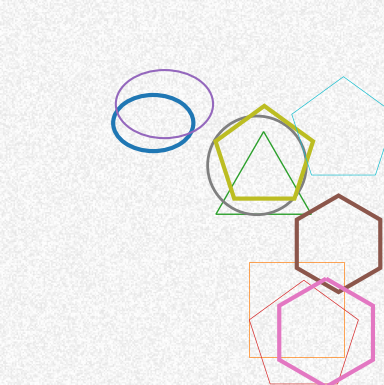[{"shape": "oval", "thickness": 3, "radius": 0.52, "center": [0.398, 0.68]}, {"shape": "square", "thickness": 0.5, "radius": 0.62, "center": [0.77, 0.196]}, {"shape": "triangle", "thickness": 1, "radius": 0.72, "center": [0.685, 0.515]}, {"shape": "pentagon", "thickness": 0.5, "radius": 0.74, "center": [0.789, 0.123]}, {"shape": "oval", "thickness": 1.5, "radius": 0.63, "center": [0.427, 0.73]}, {"shape": "hexagon", "thickness": 3, "radius": 0.63, "center": [0.879, 0.367]}, {"shape": "hexagon", "thickness": 3, "radius": 0.7, "center": [0.847, 0.136]}, {"shape": "circle", "thickness": 2, "radius": 0.64, "center": [0.667, 0.57]}, {"shape": "pentagon", "thickness": 3, "radius": 0.67, "center": [0.687, 0.592]}, {"shape": "pentagon", "thickness": 0.5, "radius": 0.71, "center": [0.892, 0.66]}]